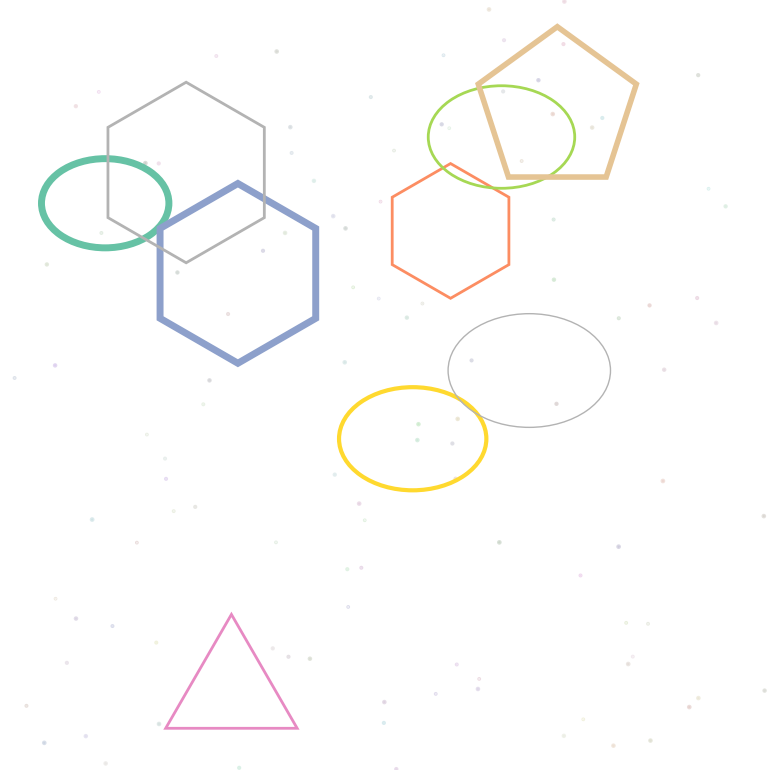[{"shape": "oval", "thickness": 2.5, "radius": 0.41, "center": [0.137, 0.736]}, {"shape": "hexagon", "thickness": 1, "radius": 0.44, "center": [0.585, 0.7]}, {"shape": "hexagon", "thickness": 2.5, "radius": 0.58, "center": [0.309, 0.645]}, {"shape": "triangle", "thickness": 1, "radius": 0.49, "center": [0.301, 0.103]}, {"shape": "oval", "thickness": 1, "radius": 0.48, "center": [0.651, 0.822]}, {"shape": "oval", "thickness": 1.5, "radius": 0.48, "center": [0.536, 0.43]}, {"shape": "pentagon", "thickness": 2, "radius": 0.54, "center": [0.724, 0.857]}, {"shape": "hexagon", "thickness": 1, "radius": 0.59, "center": [0.242, 0.776]}, {"shape": "oval", "thickness": 0.5, "radius": 0.53, "center": [0.687, 0.519]}]